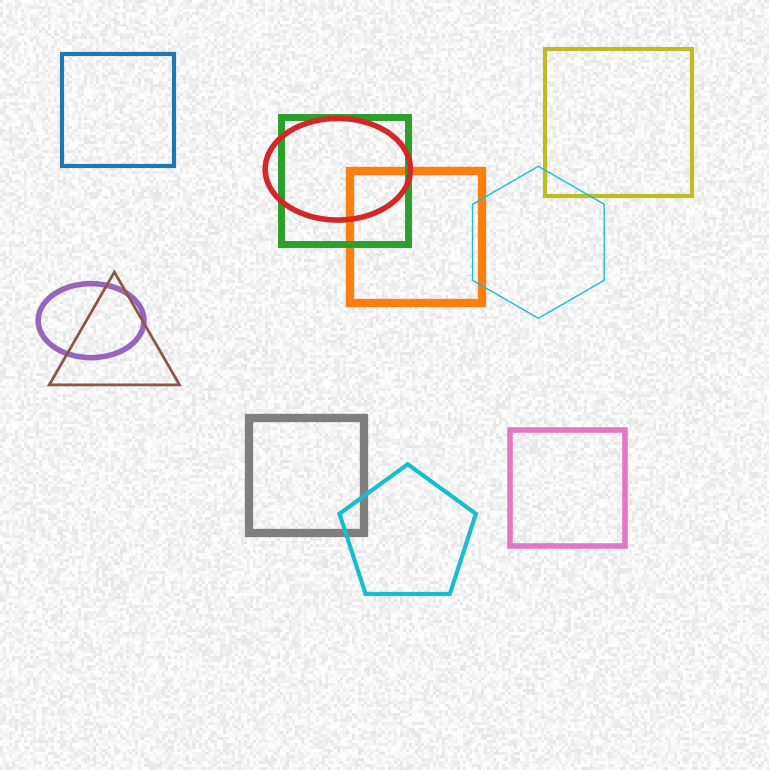[{"shape": "square", "thickness": 1.5, "radius": 0.36, "center": [0.153, 0.857]}, {"shape": "square", "thickness": 3, "radius": 0.43, "center": [0.54, 0.693]}, {"shape": "square", "thickness": 2.5, "radius": 0.41, "center": [0.448, 0.765]}, {"shape": "oval", "thickness": 2, "radius": 0.47, "center": [0.439, 0.78]}, {"shape": "oval", "thickness": 2, "radius": 0.34, "center": [0.118, 0.584]}, {"shape": "triangle", "thickness": 1, "radius": 0.49, "center": [0.149, 0.549]}, {"shape": "square", "thickness": 2, "radius": 0.38, "center": [0.737, 0.366]}, {"shape": "square", "thickness": 3, "radius": 0.37, "center": [0.398, 0.382]}, {"shape": "square", "thickness": 1.5, "radius": 0.48, "center": [0.803, 0.842]}, {"shape": "pentagon", "thickness": 1.5, "radius": 0.47, "center": [0.529, 0.304]}, {"shape": "hexagon", "thickness": 0.5, "radius": 0.49, "center": [0.699, 0.685]}]